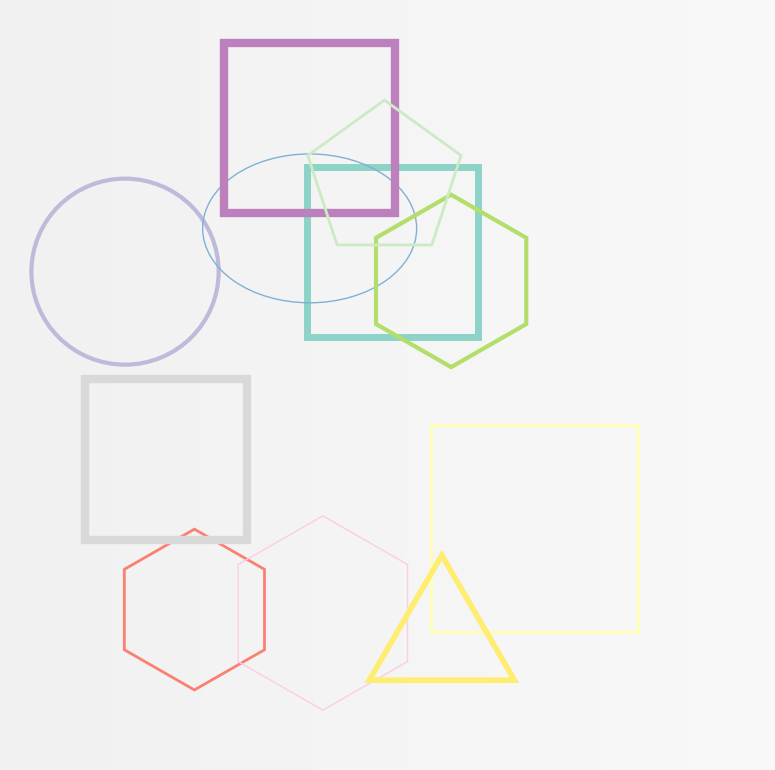[{"shape": "square", "thickness": 2.5, "radius": 0.55, "center": [0.506, 0.673]}, {"shape": "square", "thickness": 1, "radius": 0.67, "center": [0.69, 0.314]}, {"shape": "circle", "thickness": 1.5, "radius": 0.6, "center": [0.161, 0.647]}, {"shape": "hexagon", "thickness": 1, "radius": 0.52, "center": [0.251, 0.208]}, {"shape": "oval", "thickness": 0.5, "radius": 0.69, "center": [0.4, 0.703]}, {"shape": "hexagon", "thickness": 1.5, "radius": 0.56, "center": [0.582, 0.635]}, {"shape": "hexagon", "thickness": 0.5, "radius": 0.63, "center": [0.417, 0.204]}, {"shape": "square", "thickness": 3, "radius": 0.52, "center": [0.214, 0.403]}, {"shape": "square", "thickness": 3, "radius": 0.55, "center": [0.4, 0.834]}, {"shape": "pentagon", "thickness": 1, "radius": 0.52, "center": [0.496, 0.766]}, {"shape": "triangle", "thickness": 2, "radius": 0.54, "center": [0.57, 0.171]}]